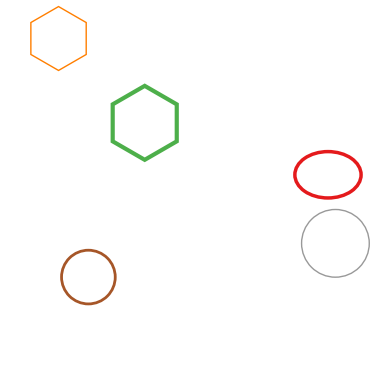[{"shape": "oval", "thickness": 2.5, "radius": 0.43, "center": [0.852, 0.546]}, {"shape": "hexagon", "thickness": 3, "radius": 0.48, "center": [0.376, 0.681]}, {"shape": "hexagon", "thickness": 1, "radius": 0.41, "center": [0.152, 0.9]}, {"shape": "circle", "thickness": 2, "radius": 0.35, "center": [0.23, 0.28]}, {"shape": "circle", "thickness": 1, "radius": 0.44, "center": [0.871, 0.368]}]